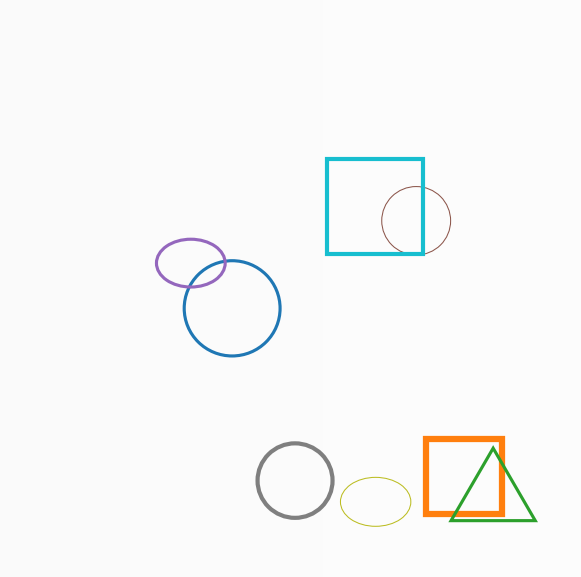[{"shape": "circle", "thickness": 1.5, "radius": 0.41, "center": [0.399, 0.465]}, {"shape": "square", "thickness": 3, "radius": 0.33, "center": [0.798, 0.174]}, {"shape": "triangle", "thickness": 1.5, "radius": 0.42, "center": [0.848, 0.139]}, {"shape": "oval", "thickness": 1.5, "radius": 0.3, "center": [0.328, 0.544]}, {"shape": "circle", "thickness": 0.5, "radius": 0.3, "center": [0.716, 0.617]}, {"shape": "circle", "thickness": 2, "radius": 0.32, "center": [0.508, 0.167]}, {"shape": "oval", "thickness": 0.5, "radius": 0.3, "center": [0.646, 0.13]}, {"shape": "square", "thickness": 2, "radius": 0.41, "center": [0.646, 0.642]}]